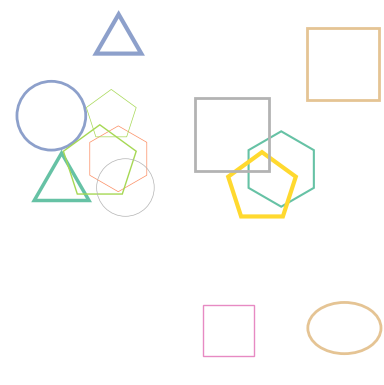[{"shape": "hexagon", "thickness": 1.5, "radius": 0.49, "center": [0.73, 0.561]}, {"shape": "triangle", "thickness": 2.5, "radius": 0.41, "center": [0.16, 0.52]}, {"shape": "hexagon", "thickness": 0.5, "radius": 0.43, "center": [0.307, 0.588]}, {"shape": "circle", "thickness": 2, "radius": 0.45, "center": [0.133, 0.699]}, {"shape": "triangle", "thickness": 3, "radius": 0.34, "center": [0.308, 0.895]}, {"shape": "square", "thickness": 1, "radius": 0.34, "center": [0.593, 0.142]}, {"shape": "pentagon", "thickness": 1, "radius": 0.5, "center": [0.259, 0.576]}, {"shape": "pentagon", "thickness": 0.5, "radius": 0.34, "center": [0.289, 0.7]}, {"shape": "pentagon", "thickness": 3, "radius": 0.46, "center": [0.681, 0.512]}, {"shape": "square", "thickness": 2, "radius": 0.47, "center": [0.891, 0.835]}, {"shape": "oval", "thickness": 2, "radius": 0.48, "center": [0.895, 0.148]}, {"shape": "square", "thickness": 2, "radius": 0.48, "center": [0.603, 0.651]}, {"shape": "circle", "thickness": 0.5, "radius": 0.37, "center": [0.326, 0.513]}]